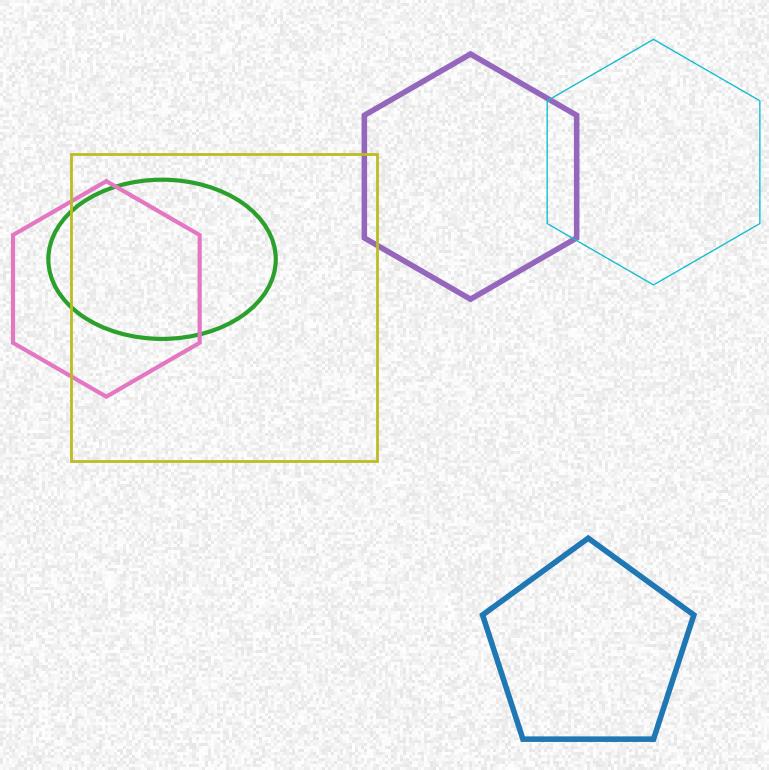[{"shape": "pentagon", "thickness": 2, "radius": 0.72, "center": [0.764, 0.157]}, {"shape": "oval", "thickness": 1.5, "radius": 0.74, "center": [0.21, 0.663]}, {"shape": "hexagon", "thickness": 2, "radius": 0.8, "center": [0.611, 0.771]}, {"shape": "hexagon", "thickness": 1.5, "radius": 0.7, "center": [0.138, 0.625]}, {"shape": "square", "thickness": 1, "radius": 1.0, "center": [0.291, 0.601]}, {"shape": "hexagon", "thickness": 0.5, "radius": 0.8, "center": [0.849, 0.789]}]